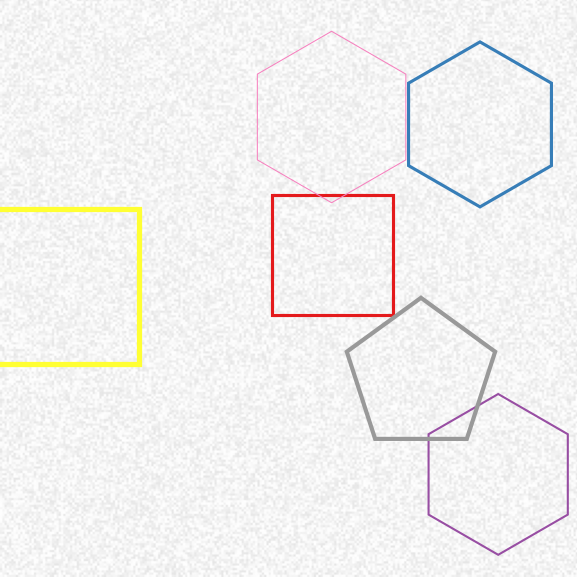[{"shape": "square", "thickness": 1.5, "radius": 0.52, "center": [0.576, 0.557]}, {"shape": "hexagon", "thickness": 1.5, "radius": 0.71, "center": [0.831, 0.784]}, {"shape": "hexagon", "thickness": 1, "radius": 0.7, "center": [0.863, 0.178]}, {"shape": "square", "thickness": 2.5, "radius": 0.67, "center": [0.106, 0.503]}, {"shape": "hexagon", "thickness": 0.5, "radius": 0.74, "center": [0.574, 0.797]}, {"shape": "pentagon", "thickness": 2, "radius": 0.68, "center": [0.729, 0.348]}]